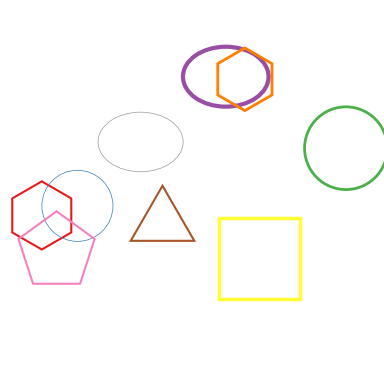[{"shape": "hexagon", "thickness": 1.5, "radius": 0.44, "center": [0.109, 0.44]}, {"shape": "circle", "thickness": 0.5, "radius": 0.46, "center": [0.201, 0.465]}, {"shape": "circle", "thickness": 2, "radius": 0.54, "center": [0.899, 0.615]}, {"shape": "oval", "thickness": 3, "radius": 0.56, "center": [0.586, 0.801]}, {"shape": "hexagon", "thickness": 2, "radius": 0.41, "center": [0.636, 0.794]}, {"shape": "square", "thickness": 2.5, "radius": 0.53, "center": [0.674, 0.329]}, {"shape": "triangle", "thickness": 1.5, "radius": 0.48, "center": [0.422, 0.422]}, {"shape": "pentagon", "thickness": 1.5, "radius": 0.52, "center": [0.147, 0.347]}, {"shape": "oval", "thickness": 0.5, "radius": 0.55, "center": [0.365, 0.631]}]